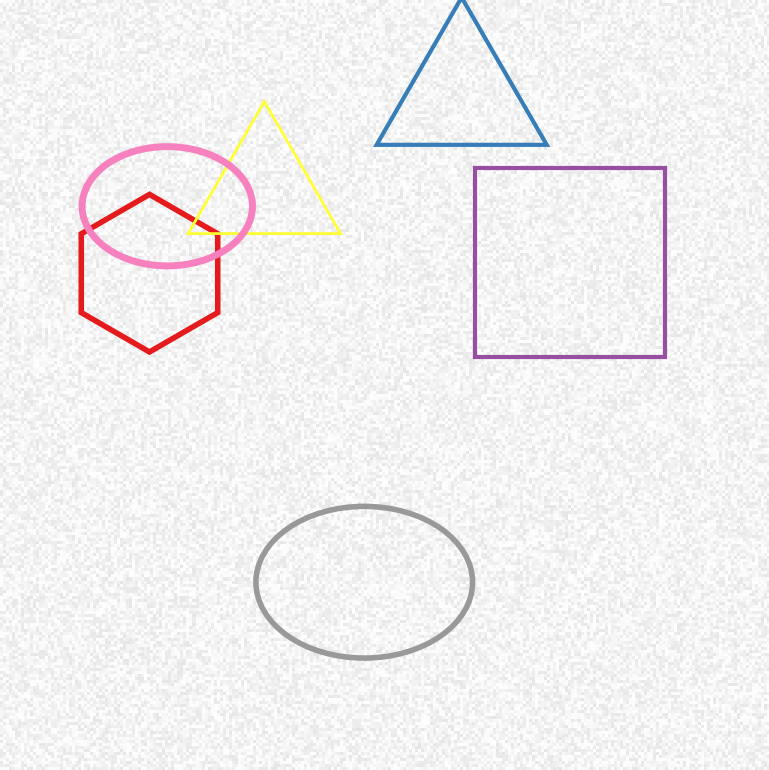[{"shape": "hexagon", "thickness": 2, "radius": 0.51, "center": [0.194, 0.645]}, {"shape": "triangle", "thickness": 1.5, "radius": 0.64, "center": [0.6, 0.876]}, {"shape": "square", "thickness": 1.5, "radius": 0.62, "center": [0.74, 0.659]}, {"shape": "triangle", "thickness": 1, "radius": 0.57, "center": [0.343, 0.754]}, {"shape": "oval", "thickness": 2.5, "radius": 0.55, "center": [0.217, 0.732]}, {"shape": "oval", "thickness": 2, "radius": 0.7, "center": [0.473, 0.244]}]